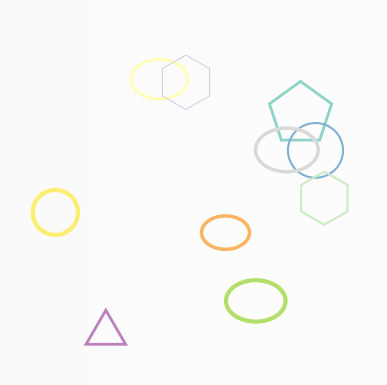[{"shape": "pentagon", "thickness": 2, "radius": 0.42, "center": [0.776, 0.704]}, {"shape": "oval", "thickness": 2, "radius": 0.37, "center": [0.411, 0.794]}, {"shape": "hexagon", "thickness": 0.5, "radius": 0.35, "center": [0.48, 0.786]}, {"shape": "circle", "thickness": 1.5, "radius": 0.36, "center": [0.814, 0.609]}, {"shape": "oval", "thickness": 2.5, "radius": 0.31, "center": [0.582, 0.396]}, {"shape": "oval", "thickness": 3, "radius": 0.38, "center": [0.66, 0.218]}, {"shape": "oval", "thickness": 2.5, "radius": 0.4, "center": [0.74, 0.611]}, {"shape": "triangle", "thickness": 2, "radius": 0.29, "center": [0.273, 0.135]}, {"shape": "hexagon", "thickness": 1.5, "radius": 0.34, "center": [0.837, 0.485]}, {"shape": "circle", "thickness": 3, "radius": 0.29, "center": [0.143, 0.448]}]